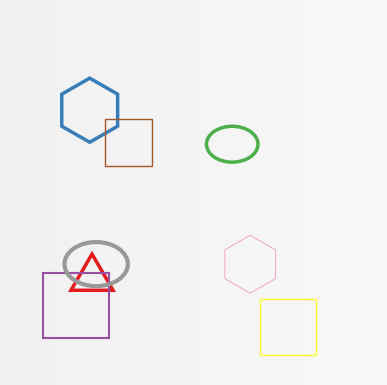[{"shape": "triangle", "thickness": 2.5, "radius": 0.31, "center": [0.237, 0.277]}, {"shape": "hexagon", "thickness": 2.5, "radius": 0.42, "center": [0.231, 0.714]}, {"shape": "oval", "thickness": 2.5, "radius": 0.33, "center": [0.599, 0.625]}, {"shape": "square", "thickness": 1.5, "radius": 0.42, "center": [0.197, 0.207]}, {"shape": "square", "thickness": 1, "radius": 0.36, "center": [0.743, 0.151]}, {"shape": "square", "thickness": 1, "radius": 0.31, "center": [0.331, 0.63]}, {"shape": "hexagon", "thickness": 0.5, "radius": 0.38, "center": [0.646, 0.314]}, {"shape": "oval", "thickness": 3, "radius": 0.41, "center": [0.248, 0.314]}]